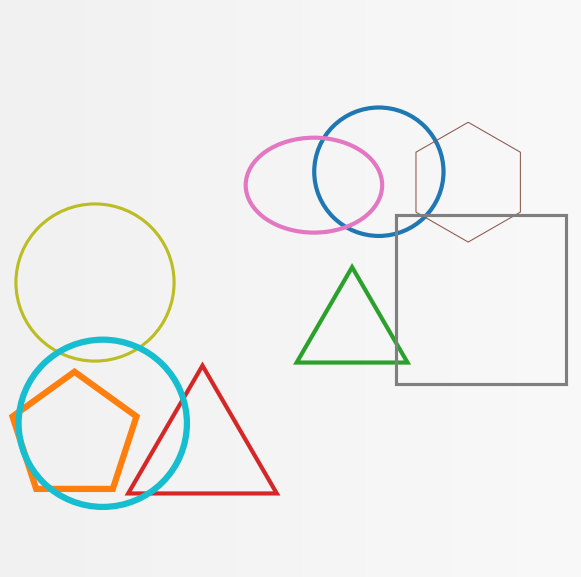[{"shape": "circle", "thickness": 2, "radius": 0.56, "center": [0.652, 0.702]}, {"shape": "pentagon", "thickness": 3, "radius": 0.56, "center": [0.128, 0.243]}, {"shape": "triangle", "thickness": 2, "radius": 0.55, "center": [0.606, 0.426]}, {"shape": "triangle", "thickness": 2, "radius": 0.74, "center": [0.348, 0.218]}, {"shape": "hexagon", "thickness": 0.5, "radius": 0.52, "center": [0.805, 0.684]}, {"shape": "oval", "thickness": 2, "radius": 0.59, "center": [0.54, 0.679]}, {"shape": "square", "thickness": 1.5, "radius": 0.73, "center": [0.827, 0.481]}, {"shape": "circle", "thickness": 1.5, "radius": 0.68, "center": [0.163, 0.51]}, {"shape": "circle", "thickness": 3, "radius": 0.72, "center": [0.177, 0.266]}]